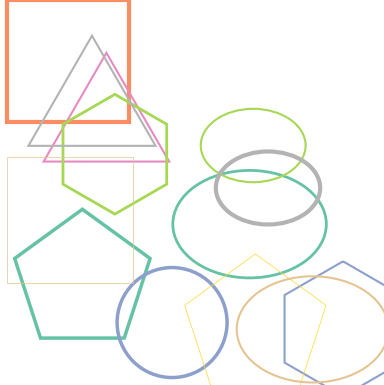[{"shape": "pentagon", "thickness": 2.5, "radius": 0.92, "center": [0.214, 0.271]}, {"shape": "oval", "thickness": 2, "radius": 1.0, "center": [0.648, 0.418]}, {"shape": "square", "thickness": 3, "radius": 0.79, "center": [0.178, 0.842]}, {"shape": "circle", "thickness": 2.5, "radius": 0.71, "center": [0.447, 0.162]}, {"shape": "hexagon", "thickness": 1.5, "radius": 0.88, "center": [0.891, 0.146]}, {"shape": "triangle", "thickness": 1.5, "radius": 0.94, "center": [0.276, 0.674]}, {"shape": "hexagon", "thickness": 2, "radius": 0.78, "center": [0.298, 0.599]}, {"shape": "oval", "thickness": 1.5, "radius": 0.68, "center": [0.658, 0.622]}, {"shape": "pentagon", "thickness": 0.5, "radius": 0.97, "center": [0.663, 0.147]}, {"shape": "square", "thickness": 0.5, "radius": 0.82, "center": [0.182, 0.429]}, {"shape": "oval", "thickness": 1.5, "radius": 0.99, "center": [0.812, 0.144]}, {"shape": "oval", "thickness": 3, "radius": 0.68, "center": [0.696, 0.512]}, {"shape": "triangle", "thickness": 1.5, "radius": 0.95, "center": [0.239, 0.717]}]